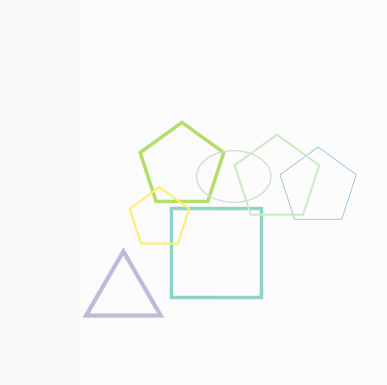[{"shape": "square", "thickness": 2.5, "radius": 0.58, "center": [0.558, 0.344]}, {"shape": "triangle", "thickness": 3, "radius": 0.56, "center": [0.318, 0.236]}, {"shape": "pentagon", "thickness": 0.5, "radius": 0.52, "center": [0.821, 0.514]}, {"shape": "pentagon", "thickness": 2.5, "radius": 0.57, "center": [0.47, 0.569]}, {"shape": "oval", "thickness": 1, "radius": 0.48, "center": [0.603, 0.541]}, {"shape": "pentagon", "thickness": 1.5, "radius": 0.57, "center": [0.715, 0.535]}, {"shape": "pentagon", "thickness": 1.5, "radius": 0.4, "center": [0.411, 0.433]}]